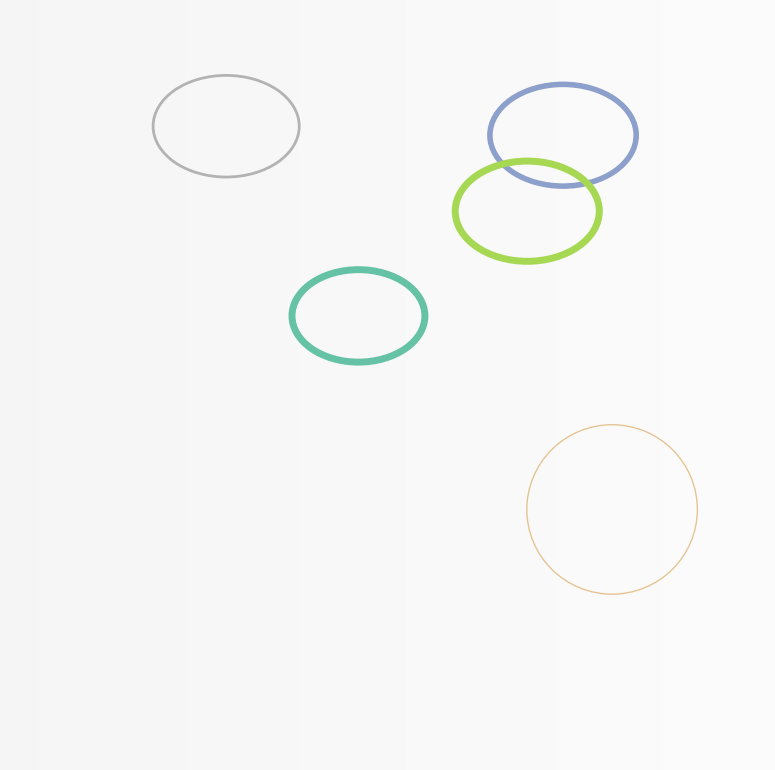[{"shape": "oval", "thickness": 2.5, "radius": 0.43, "center": [0.463, 0.59]}, {"shape": "oval", "thickness": 2, "radius": 0.47, "center": [0.727, 0.824]}, {"shape": "oval", "thickness": 2.5, "radius": 0.46, "center": [0.68, 0.726]}, {"shape": "circle", "thickness": 0.5, "radius": 0.55, "center": [0.79, 0.338]}, {"shape": "oval", "thickness": 1, "radius": 0.47, "center": [0.292, 0.836]}]